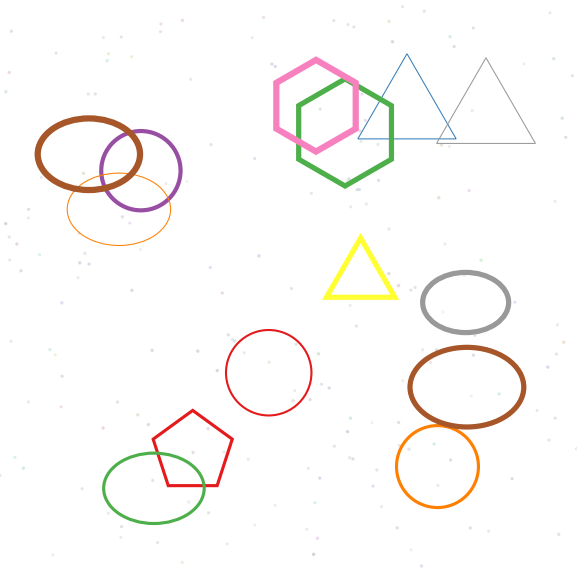[{"shape": "pentagon", "thickness": 1.5, "radius": 0.36, "center": [0.334, 0.216]}, {"shape": "circle", "thickness": 1, "radius": 0.37, "center": [0.465, 0.354]}, {"shape": "triangle", "thickness": 0.5, "radius": 0.49, "center": [0.705, 0.808]}, {"shape": "oval", "thickness": 1.5, "radius": 0.44, "center": [0.267, 0.154]}, {"shape": "hexagon", "thickness": 2.5, "radius": 0.46, "center": [0.598, 0.77]}, {"shape": "circle", "thickness": 2, "radius": 0.34, "center": [0.244, 0.704]}, {"shape": "oval", "thickness": 0.5, "radius": 0.45, "center": [0.206, 0.637]}, {"shape": "circle", "thickness": 1.5, "radius": 0.35, "center": [0.758, 0.191]}, {"shape": "triangle", "thickness": 2.5, "radius": 0.34, "center": [0.624, 0.519]}, {"shape": "oval", "thickness": 2.5, "radius": 0.49, "center": [0.808, 0.329]}, {"shape": "oval", "thickness": 3, "radius": 0.44, "center": [0.154, 0.732]}, {"shape": "hexagon", "thickness": 3, "radius": 0.4, "center": [0.547, 0.816]}, {"shape": "oval", "thickness": 2.5, "radius": 0.37, "center": [0.806, 0.475]}, {"shape": "triangle", "thickness": 0.5, "radius": 0.49, "center": [0.842, 0.8]}]